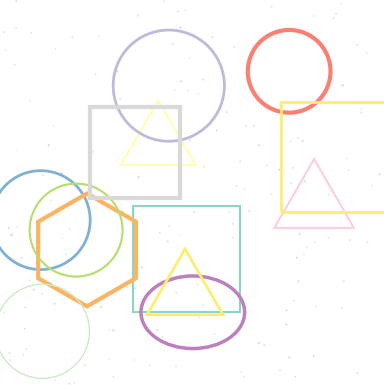[{"shape": "square", "thickness": 1.5, "radius": 0.69, "center": [0.484, 0.327]}, {"shape": "triangle", "thickness": 1.5, "radius": 0.56, "center": [0.411, 0.628]}, {"shape": "circle", "thickness": 2, "radius": 0.72, "center": [0.438, 0.778]}, {"shape": "circle", "thickness": 3, "radius": 0.54, "center": [0.751, 0.815]}, {"shape": "circle", "thickness": 2, "radius": 0.64, "center": [0.106, 0.428]}, {"shape": "hexagon", "thickness": 3, "radius": 0.73, "center": [0.226, 0.351]}, {"shape": "circle", "thickness": 1.5, "radius": 0.6, "center": [0.198, 0.402]}, {"shape": "triangle", "thickness": 1.5, "radius": 0.6, "center": [0.816, 0.468]}, {"shape": "square", "thickness": 3, "radius": 0.59, "center": [0.35, 0.604]}, {"shape": "oval", "thickness": 2.5, "radius": 0.67, "center": [0.501, 0.189]}, {"shape": "circle", "thickness": 1, "radius": 0.61, "center": [0.11, 0.14]}, {"shape": "triangle", "thickness": 2, "radius": 0.57, "center": [0.481, 0.239]}, {"shape": "square", "thickness": 2, "radius": 0.71, "center": [0.874, 0.593]}]